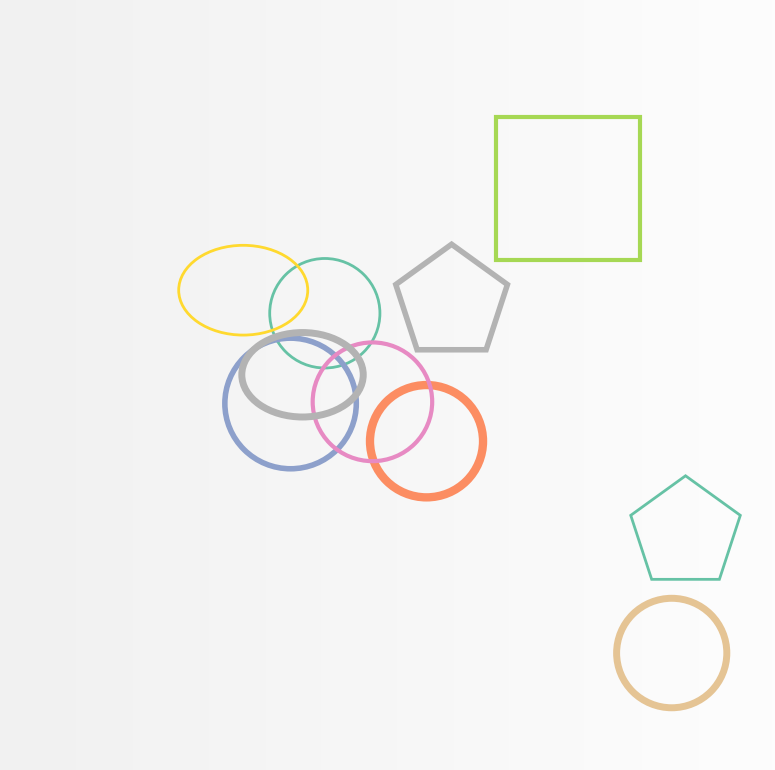[{"shape": "pentagon", "thickness": 1, "radius": 0.37, "center": [0.885, 0.308]}, {"shape": "circle", "thickness": 1, "radius": 0.36, "center": [0.419, 0.593]}, {"shape": "circle", "thickness": 3, "radius": 0.36, "center": [0.55, 0.427]}, {"shape": "circle", "thickness": 2, "radius": 0.42, "center": [0.375, 0.476]}, {"shape": "circle", "thickness": 1.5, "radius": 0.39, "center": [0.481, 0.478]}, {"shape": "square", "thickness": 1.5, "radius": 0.47, "center": [0.733, 0.755]}, {"shape": "oval", "thickness": 1, "radius": 0.42, "center": [0.314, 0.623]}, {"shape": "circle", "thickness": 2.5, "radius": 0.36, "center": [0.867, 0.152]}, {"shape": "oval", "thickness": 2.5, "radius": 0.39, "center": [0.39, 0.513]}, {"shape": "pentagon", "thickness": 2, "radius": 0.38, "center": [0.583, 0.607]}]